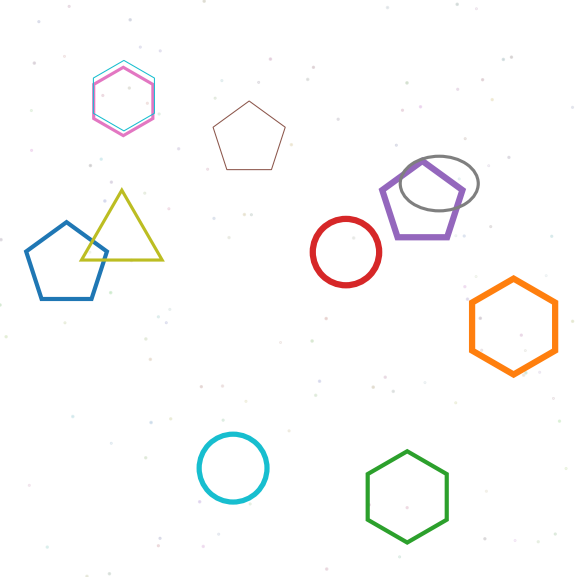[{"shape": "pentagon", "thickness": 2, "radius": 0.37, "center": [0.115, 0.541]}, {"shape": "hexagon", "thickness": 3, "radius": 0.42, "center": [0.889, 0.434]}, {"shape": "hexagon", "thickness": 2, "radius": 0.4, "center": [0.705, 0.139]}, {"shape": "circle", "thickness": 3, "radius": 0.29, "center": [0.599, 0.563]}, {"shape": "pentagon", "thickness": 3, "radius": 0.37, "center": [0.731, 0.647]}, {"shape": "pentagon", "thickness": 0.5, "radius": 0.33, "center": [0.431, 0.759]}, {"shape": "hexagon", "thickness": 1.5, "radius": 0.3, "center": [0.214, 0.823]}, {"shape": "oval", "thickness": 1.5, "radius": 0.34, "center": [0.761, 0.681]}, {"shape": "triangle", "thickness": 1.5, "radius": 0.4, "center": [0.211, 0.589]}, {"shape": "hexagon", "thickness": 0.5, "radius": 0.31, "center": [0.215, 0.833]}, {"shape": "circle", "thickness": 2.5, "radius": 0.29, "center": [0.404, 0.189]}]